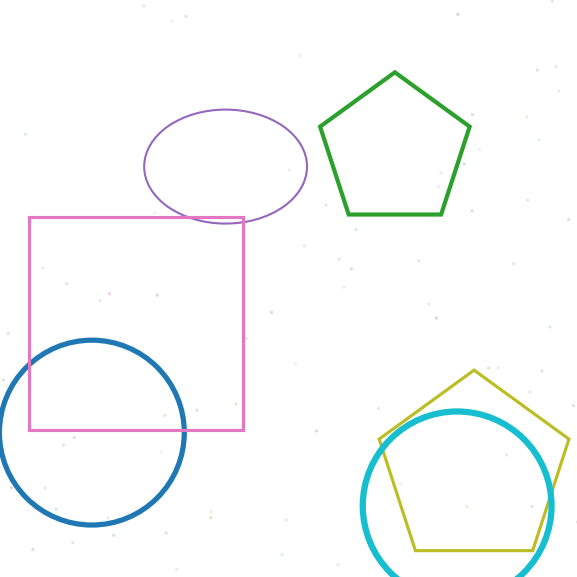[{"shape": "circle", "thickness": 2.5, "radius": 0.8, "center": [0.159, 0.25]}, {"shape": "pentagon", "thickness": 2, "radius": 0.68, "center": [0.684, 0.738]}, {"shape": "oval", "thickness": 1, "radius": 0.7, "center": [0.391, 0.711]}, {"shape": "square", "thickness": 1.5, "radius": 0.92, "center": [0.236, 0.44]}, {"shape": "pentagon", "thickness": 1.5, "radius": 0.86, "center": [0.821, 0.185]}, {"shape": "circle", "thickness": 3, "radius": 0.82, "center": [0.792, 0.123]}]